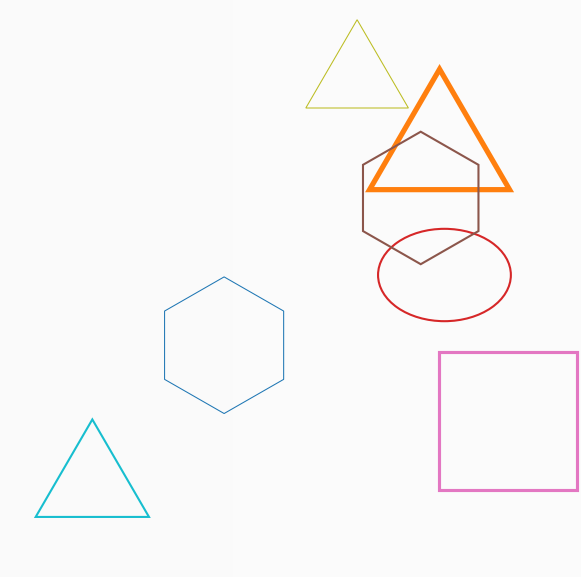[{"shape": "hexagon", "thickness": 0.5, "radius": 0.59, "center": [0.386, 0.401]}, {"shape": "triangle", "thickness": 2.5, "radius": 0.7, "center": [0.756, 0.74]}, {"shape": "oval", "thickness": 1, "radius": 0.57, "center": [0.765, 0.523]}, {"shape": "hexagon", "thickness": 1, "radius": 0.57, "center": [0.724, 0.656]}, {"shape": "square", "thickness": 1.5, "radius": 0.6, "center": [0.874, 0.27]}, {"shape": "triangle", "thickness": 0.5, "radius": 0.51, "center": [0.614, 0.863]}, {"shape": "triangle", "thickness": 1, "radius": 0.56, "center": [0.159, 0.16]}]